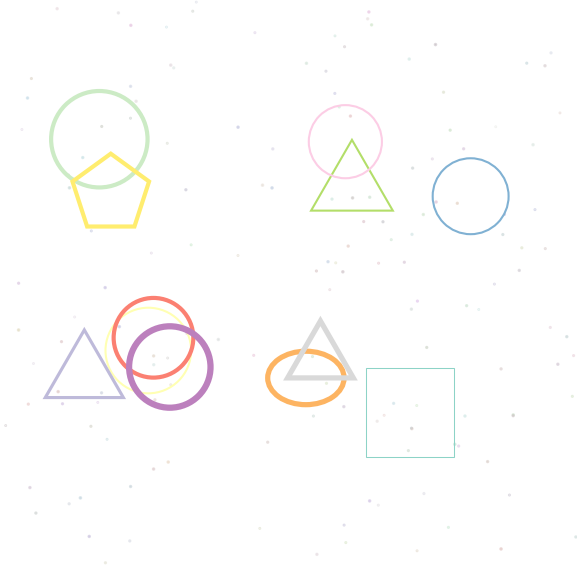[{"shape": "square", "thickness": 0.5, "radius": 0.38, "center": [0.709, 0.285]}, {"shape": "circle", "thickness": 1, "radius": 0.37, "center": [0.257, 0.392]}, {"shape": "triangle", "thickness": 1.5, "radius": 0.39, "center": [0.146, 0.35]}, {"shape": "circle", "thickness": 2, "radius": 0.34, "center": [0.266, 0.414]}, {"shape": "circle", "thickness": 1, "radius": 0.33, "center": [0.815, 0.659]}, {"shape": "oval", "thickness": 2.5, "radius": 0.33, "center": [0.53, 0.345]}, {"shape": "triangle", "thickness": 1, "radius": 0.41, "center": [0.609, 0.675]}, {"shape": "circle", "thickness": 1, "radius": 0.32, "center": [0.598, 0.754]}, {"shape": "triangle", "thickness": 2.5, "radius": 0.33, "center": [0.555, 0.378]}, {"shape": "circle", "thickness": 3, "radius": 0.35, "center": [0.294, 0.364]}, {"shape": "circle", "thickness": 2, "radius": 0.42, "center": [0.172, 0.758]}, {"shape": "pentagon", "thickness": 2, "radius": 0.35, "center": [0.192, 0.663]}]